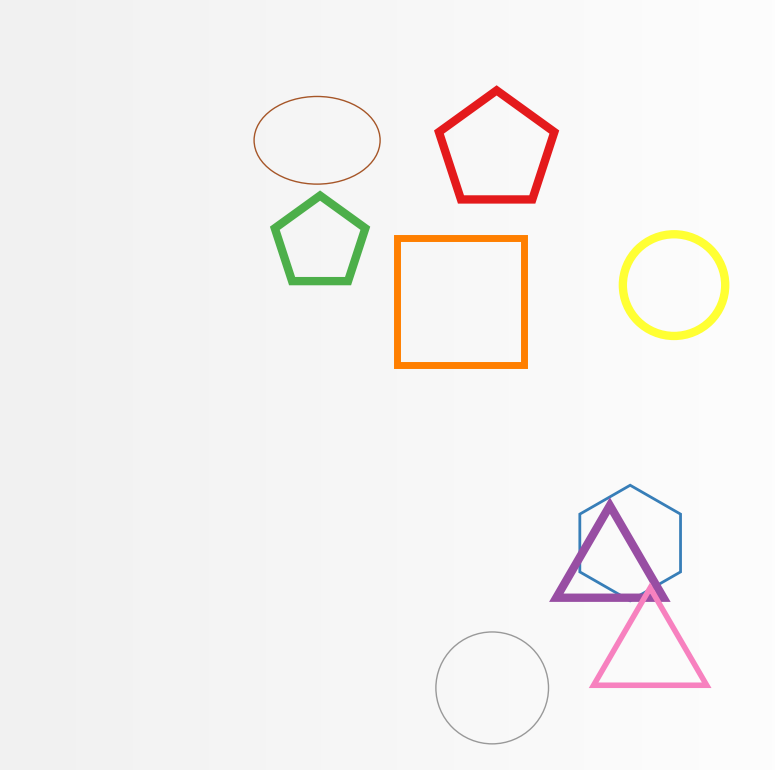[{"shape": "pentagon", "thickness": 3, "radius": 0.39, "center": [0.641, 0.804]}, {"shape": "hexagon", "thickness": 1, "radius": 0.38, "center": [0.813, 0.295]}, {"shape": "pentagon", "thickness": 3, "radius": 0.31, "center": [0.413, 0.685]}, {"shape": "triangle", "thickness": 3, "radius": 0.4, "center": [0.787, 0.264]}, {"shape": "square", "thickness": 2.5, "radius": 0.41, "center": [0.594, 0.609]}, {"shape": "circle", "thickness": 3, "radius": 0.33, "center": [0.87, 0.63]}, {"shape": "oval", "thickness": 0.5, "radius": 0.41, "center": [0.409, 0.818]}, {"shape": "triangle", "thickness": 2, "radius": 0.42, "center": [0.839, 0.152]}, {"shape": "circle", "thickness": 0.5, "radius": 0.36, "center": [0.635, 0.107]}]